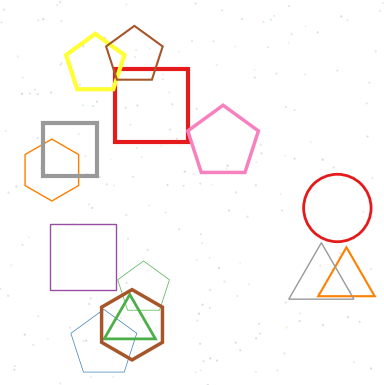[{"shape": "square", "thickness": 3, "radius": 0.48, "center": [0.393, 0.726]}, {"shape": "circle", "thickness": 2, "radius": 0.44, "center": [0.876, 0.46]}, {"shape": "pentagon", "thickness": 0.5, "radius": 0.45, "center": [0.27, 0.106]}, {"shape": "pentagon", "thickness": 0.5, "radius": 0.35, "center": [0.373, 0.251]}, {"shape": "triangle", "thickness": 2, "radius": 0.38, "center": [0.337, 0.158]}, {"shape": "square", "thickness": 1, "radius": 0.43, "center": [0.214, 0.332]}, {"shape": "triangle", "thickness": 1.5, "radius": 0.42, "center": [0.9, 0.273]}, {"shape": "hexagon", "thickness": 1, "radius": 0.4, "center": [0.135, 0.558]}, {"shape": "pentagon", "thickness": 3, "radius": 0.4, "center": [0.247, 0.833]}, {"shape": "hexagon", "thickness": 2.5, "radius": 0.46, "center": [0.343, 0.156]}, {"shape": "pentagon", "thickness": 1.5, "radius": 0.39, "center": [0.349, 0.856]}, {"shape": "pentagon", "thickness": 2.5, "radius": 0.48, "center": [0.579, 0.63]}, {"shape": "square", "thickness": 3, "radius": 0.35, "center": [0.181, 0.612]}, {"shape": "triangle", "thickness": 1, "radius": 0.49, "center": [0.835, 0.272]}]